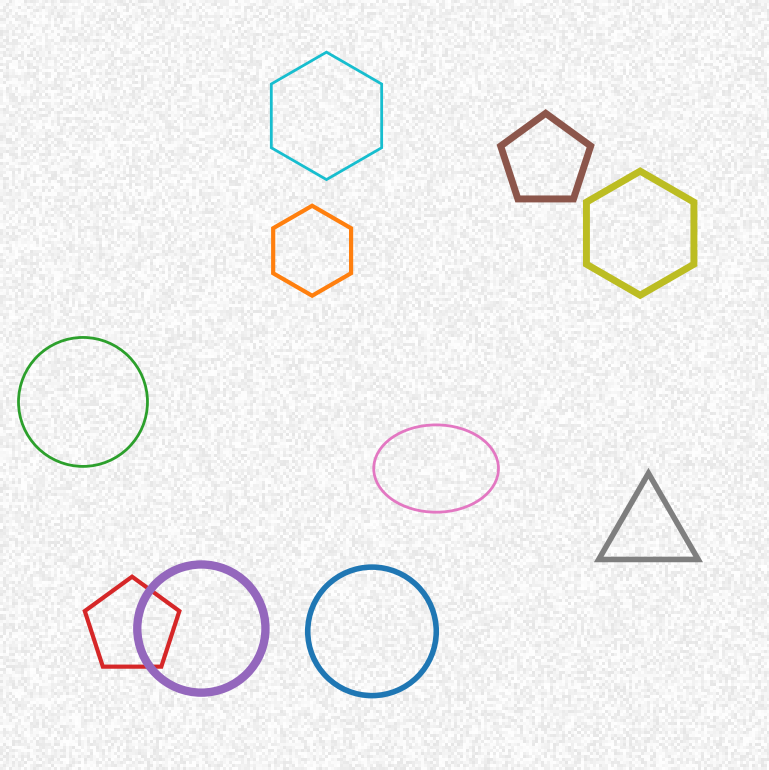[{"shape": "circle", "thickness": 2, "radius": 0.42, "center": [0.483, 0.18]}, {"shape": "hexagon", "thickness": 1.5, "radius": 0.29, "center": [0.405, 0.674]}, {"shape": "circle", "thickness": 1, "radius": 0.42, "center": [0.108, 0.478]}, {"shape": "pentagon", "thickness": 1.5, "radius": 0.32, "center": [0.172, 0.186]}, {"shape": "circle", "thickness": 3, "radius": 0.42, "center": [0.262, 0.184]}, {"shape": "pentagon", "thickness": 2.5, "radius": 0.31, "center": [0.709, 0.791]}, {"shape": "oval", "thickness": 1, "radius": 0.4, "center": [0.566, 0.391]}, {"shape": "triangle", "thickness": 2, "radius": 0.37, "center": [0.842, 0.311]}, {"shape": "hexagon", "thickness": 2.5, "radius": 0.4, "center": [0.831, 0.697]}, {"shape": "hexagon", "thickness": 1, "radius": 0.41, "center": [0.424, 0.85]}]